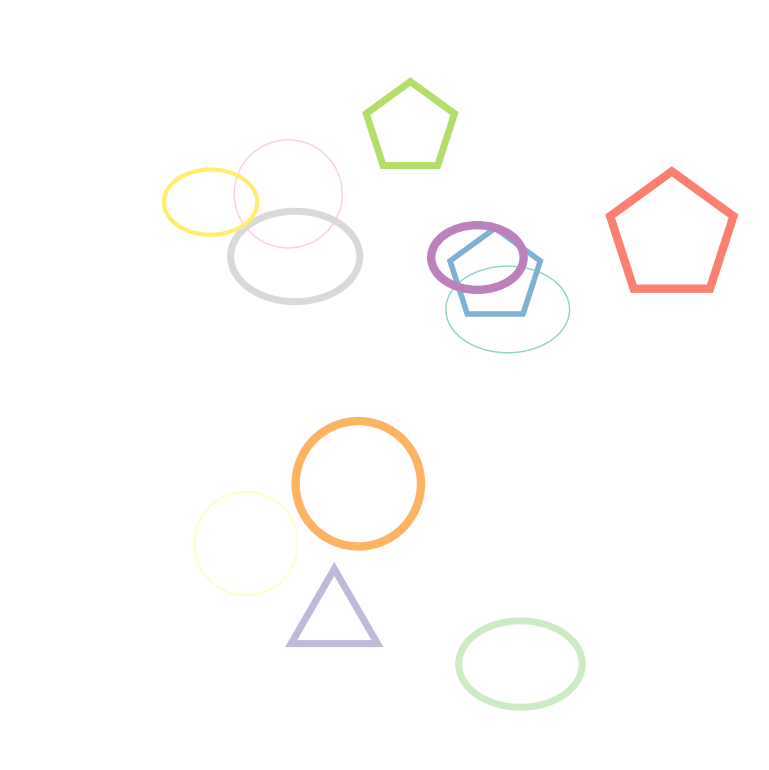[{"shape": "oval", "thickness": 0.5, "radius": 0.4, "center": [0.659, 0.598]}, {"shape": "circle", "thickness": 0.5, "radius": 0.34, "center": [0.32, 0.294]}, {"shape": "triangle", "thickness": 2.5, "radius": 0.32, "center": [0.434, 0.197]}, {"shape": "pentagon", "thickness": 3, "radius": 0.42, "center": [0.872, 0.693]}, {"shape": "pentagon", "thickness": 2, "radius": 0.31, "center": [0.643, 0.642]}, {"shape": "circle", "thickness": 3, "radius": 0.41, "center": [0.465, 0.372]}, {"shape": "pentagon", "thickness": 2.5, "radius": 0.3, "center": [0.533, 0.834]}, {"shape": "circle", "thickness": 0.5, "radius": 0.35, "center": [0.374, 0.748]}, {"shape": "oval", "thickness": 2.5, "radius": 0.42, "center": [0.383, 0.667]}, {"shape": "oval", "thickness": 3, "radius": 0.3, "center": [0.62, 0.666]}, {"shape": "oval", "thickness": 2.5, "radius": 0.4, "center": [0.676, 0.138]}, {"shape": "oval", "thickness": 1.5, "radius": 0.3, "center": [0.274, 0.737]}]